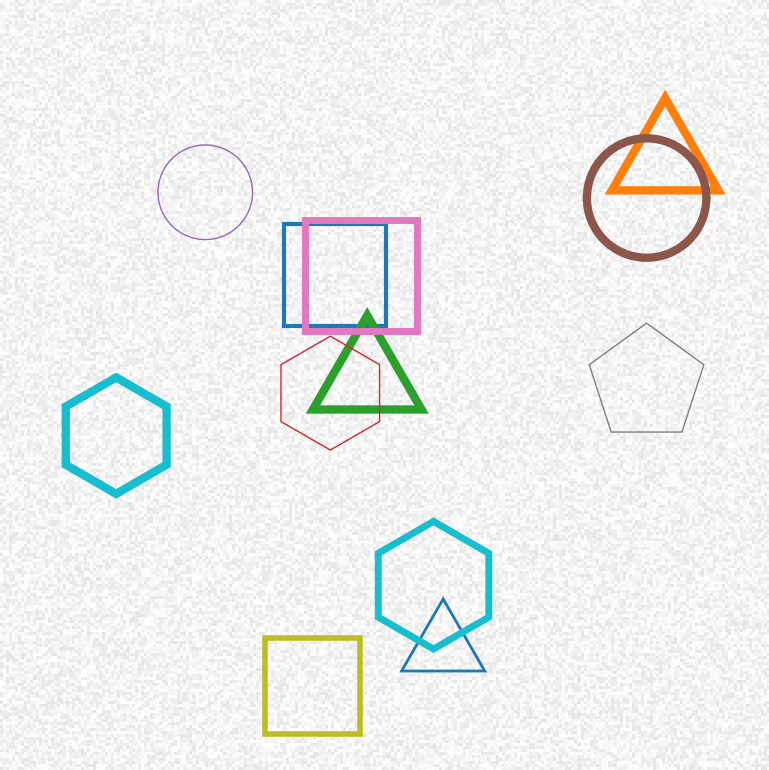[{"shape": "square", "thickness": 1.5, "radius": 0.33, "center": [0.435, 0.643]}, {"shape": "triangle", "thickness": 1, "radius": 0.31, "center": [0.576, 0.16]}, {"shape": "triangle", "thickness": 3, "radius": 0.4, "center": [0.864, 0.793]}, {"shape": "triangle", "thickness": 3, "radius": 0.41, "center": [0.477, 0.509]}, {"shape": "hexagon", "thickness": 0.5, "radius": 0.37, "center": [0.429, 0.489]}, {"shape": "circle", "thickness": 0.5, "radius": 0.31, "center": [0.267, 0.75]}, {"shape": "circle", "thickness": 3, "radius": 0.39, "center": [0.84, 0.743]}, {"shape": "square", "thickness": 2.5, "radius": 0.36, "center": [0.469, 0.642]}, {"shape": "pentagon", "thickness": 0.5, "radius": 0.39, "center": [0.84, 0.502]}, {"shape": "square", "thickness": 2, "radius": 0.31, "center": [0.406, 0.109]}, {"shape": "hexagon", "thickness": 3, "radius": 0.38, "center": [0.151, 0.434]}, {"shape": "hexagon", "thickness": 2.5, "radius": 0.41, "center": [0.563, 0.24]}]